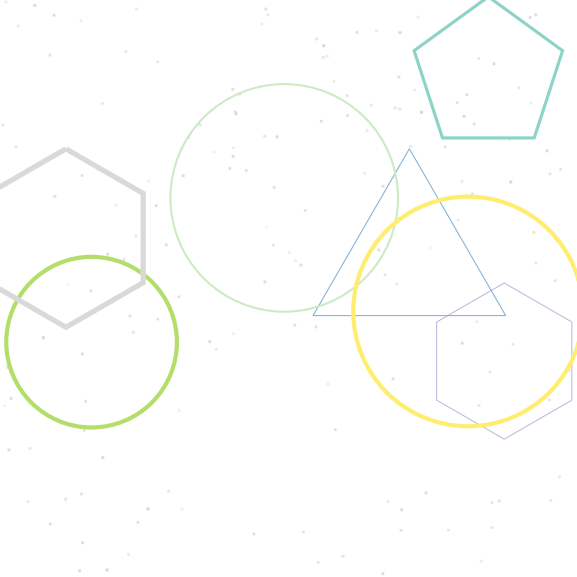[{"shape": "pentagon", "thickness": 1.5, "radius": 0.68, "center": [0.846, 0.87]}, {"shape": "hexagon", "thickness": 0.5, "radius": 0.68, "center": [0.873, 0.374]}, {"shape": "triangle", "thickness": 0.5, "radius": 0.96, "center": [0.709, 0.549]}, {"shape": "circle", "thickness": 2, "radius": 0.74, "center": [0.159, 0.407]}, {"shape": "hexagon", "thickness": 2.5, "radius": 0.77, "center": [0.114, 0.587]}, {"shape": "circle", "thickness": 1, "radius": 0.99, "center": [0.492, 0.656]}, {"shape": "circle", "thickness": 2, "radius": 0.99, "center": [0.811, 0.46]}]